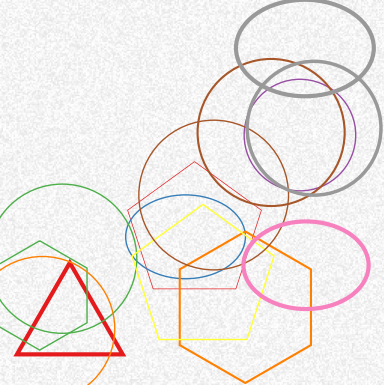[{"shape": "triangle", "thickness": 3, "radius": 0.79, "center": [0.181, 0.159]}, {"shape": "pentagon", "thickness": 0.5, "radius": 0.91, "center": [0.505, 0.397]}, {"shape": "oval", "thickness": 1, "radius": 0.78, "center": [0.482, 0.385]}, {"shape": "circle", "thickness": 1, "radius": 0.97, "center": [0.162, 0.328]}, {"shape": "hexagon", "thickness": 1, "radius": 0.71, "center": [0.103, 0.233]}, {"shape": "circle", "thickness": 1, "radius": 0.72, "center": [0.779, 0.649]}, {"shape": "circle", "thickness": 1, "radius": 0.94, "center": [0.11, 0.146]}, {"shape": "hexagon", "thickness": 1.5, "radius": 0.98, "center": [0.637, 0.202]}, {"shape": "pentagon", "thickness": 1, "radius": 0.97, "center": [0.527, 0.275]}, {"shape": "circle", "thickness": 1.5, "radius": 0.96, "center": [0.704, 0.656]}, {"shape": "circle", "thickness": 1, "radius": 0.97, "center": [0.555, 0.493]}, {"shape": "oval", "thickness": 3, "radius": 0.81, "center": [0.795, 0.311]}, {"shape": "oval", "thickness": 3, "radius": 0.89, "center": [0.792, 0.875]}, {"shape": "circle", "thickness": 2.5, "radius": 0.87, "center": [0.816, 0.667]}]